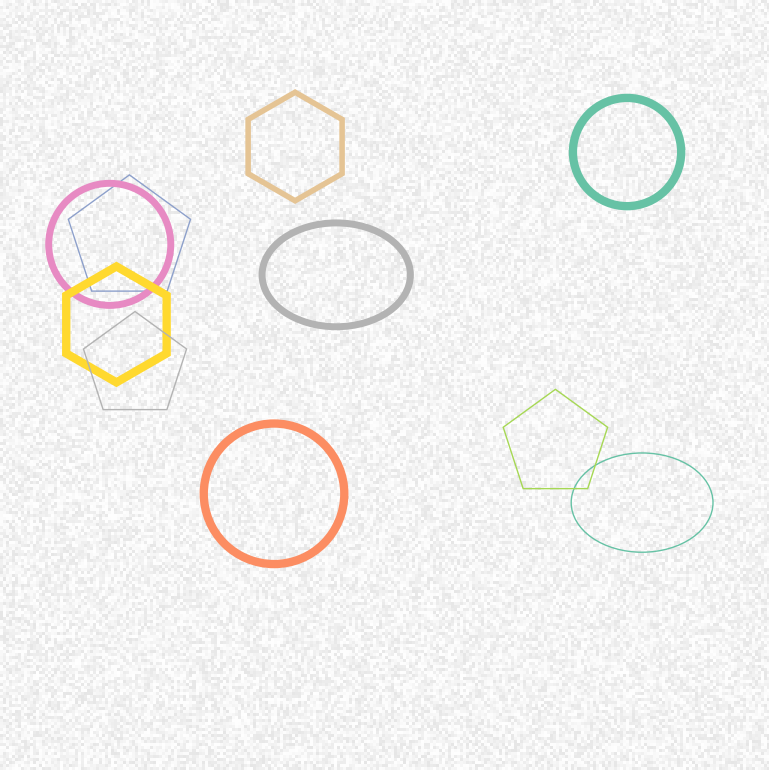[{"shape": "circle", "thickness": 3, "radius": 0.35, "center": [0.814, 0.803]}, {"shape": "oval", "thickness": 0.5, "radius": 0.46, "center": [0.834, 0.347]}, {"shape": "circle", "thickness": 3, "radius": 0.46, "center": [0.356, 0.359]}, {"shape": "pentagon", "thickness": 0.5, "radius": 0.42, "center": [0.168, 0.689]}, {"shape": "circle", "thickness": 2.5, "radius": 0.4, "center": [0.143, 0.683]}, {"shape": "pentagon", "thickness": 0.5, "radius": 0.36, "center": [0.721, 0.423]}, {"shape": "hexagon", "thickness": 3, "radius": 0.38, "center": [0.151, 0.579]}, {"shape": "hexagon", "thickness": 2, "radius": 0.35, "center": [0.383, 0.81]}, {"shape": "pentagon", "thickness": 0.5, "radius": 0.35, "center": [0.175, 0.525]}, {"shape": "oval", "thickness": 2.5, "radius": 0.48, "center": [0.437, 0.643]}]